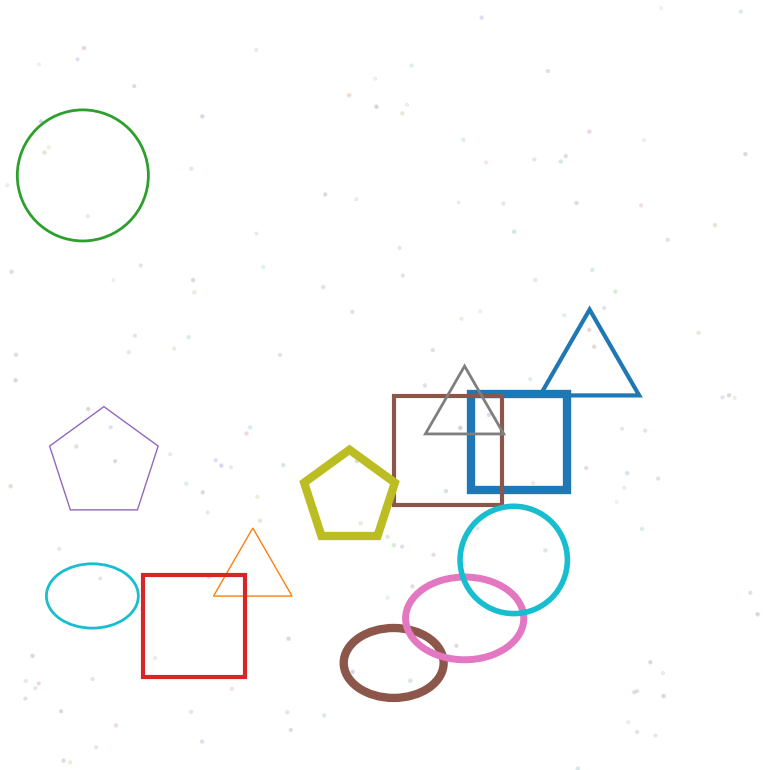[{"shape": "triangle", "thickness": 1.5, "radius": 0.37, "center": [0.766, 0.524]}, {"shape": "square", "thickness": 3, "radius": 0.31, "center": [0.674, 0.426]}, {"shape": "triangle", "thickness": 0.5, "radius": 0.29, "center": [0.328, 0.255]}, {"shape": "circle", "thickness": 1, "radius": 0.43, "center": [0.108, 0.772]}, {"shape": "square", "thickness": 1.5, "radius": 0.33, "center": [0.252, 0.187]}, {"shape": "pentagon", "thickness": 0.5, "radius": 0.37, "center": [0.135, 0.398]}, {"shape": "square", "thickness": 1.5, "radius": 0.35, "center": [0.582, 0.415]}, {"shape": "oval", "thickness": 3, "radius": 0.32, "center": [0.511, 0.139]}, {"shape": "oval", "thickness": 2.5, "radius": 0.38, "center": [0.603, 0.197]}, {"shape": "triangle", "thickness": 1, "radius": 0.29, "center": [0.603, 0.466]}, {"shape": "pentagon", "thickness": 3, "radius": 0.31, "center": [0.454, 0.354]}, {"shape": "circle", "thickness": 2, "radius": 0.35, "center": [0.667, 0.273]}, {"shape": "oval", "thickness": 1, "radius": 0.3, "center": [0.12, 0.226]}]